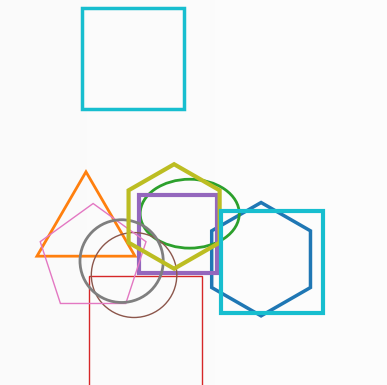[{"shape": "hexagon", "thickness": 2.5, "radius": 0.74, "center": [0.674, 0.327]}, {"shape": "triangle", "thickness": 2, "radius": 0.73, "center": [0.222, 0.408]}, {"shape": "oval", "thickness": 2, "radius": 0.64, "center": [0.49, 0.445]}, {"shape": "square", "thickness": 1, "radius": 0.73, "center": [0.376, 0.138]}, {"shape": "square", "thickness": 3, "radius": 0.5, "center": [0.46, 0.393]}, {"shape": "circle", "thickness": 1, "radius": 0.55, "center": [0.346, 0.286]}, {"shape": "pentagon", "thickness": 1, "radius": 0.72, "center": [0.24, 0.328]}, {"shape": "circle", "thickness": 2, "radius": 0.54, "center": [0.314, 0.322]}, {"shape": "hexagon", "thickness": 3, "radius": 0.68, "center": [0.449, 0.438]}, {"shape": "square", "thickness": 3, "radius": 0.66, "center": [0.702, 0.319]}, {"shape": "square", "thickness": 2.5, "radius": 0.66, "center": [0.343, 0.847]}]